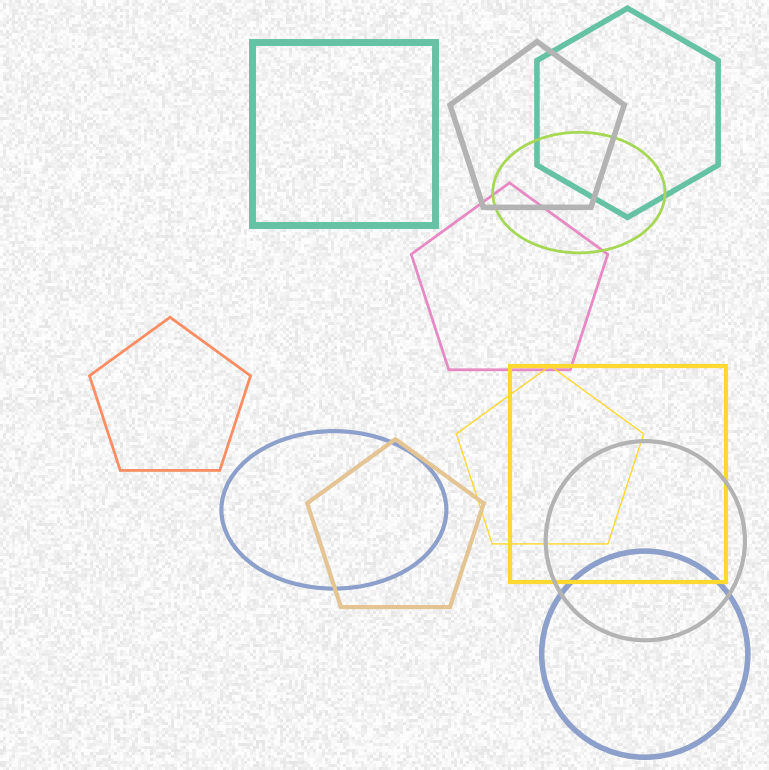[{"shape": "square", "thickness": 2.5, "radius": 0.59, "center": [0.446, 0.827]}, {"shape": "hexagon", "thickness": 2, "radius": 0.68, "center": [0.815, 0.854]}, {"shape": "pentagon", "thickness": 1, "radius": 0.55, "center": [0.221, 0.478]}, {"shape": "oval", "thickness": 1.5, "radius": 0.73, "center": [0.434, 0.338]}, {"shape": "circle", "thickness": 2, "radius": 0.67, "center": [0.837, 0.15]}, {"shape": "pentagon", "thickness": 1, "radius": 0.67, "center": [0.662, 0.628]}, {"shape": "oval", "thickness": 1, "radius": 0.56, "center": [0.752, 0.75]}, {"shape": "square", "thickness": 1.5, "radius": 0.7, "center": [0.802, 0.384]}, {"shape": "pentagon", "thickness": 0.5, "radius": 0.64, "center": [0.714, 0.397]}, {"shape": "pentagon", "thickness": 1.5, "radius": 0.6, "center": [0.514, 0.309]}, {"shape": "circle", "thickness": 1.5, "radius": 0.65, "center": [0.838, 0.298]}, {"shape": "pentagon", "thickness": 2, "radius": 0.59, "center": [0.698, 0.827]}]